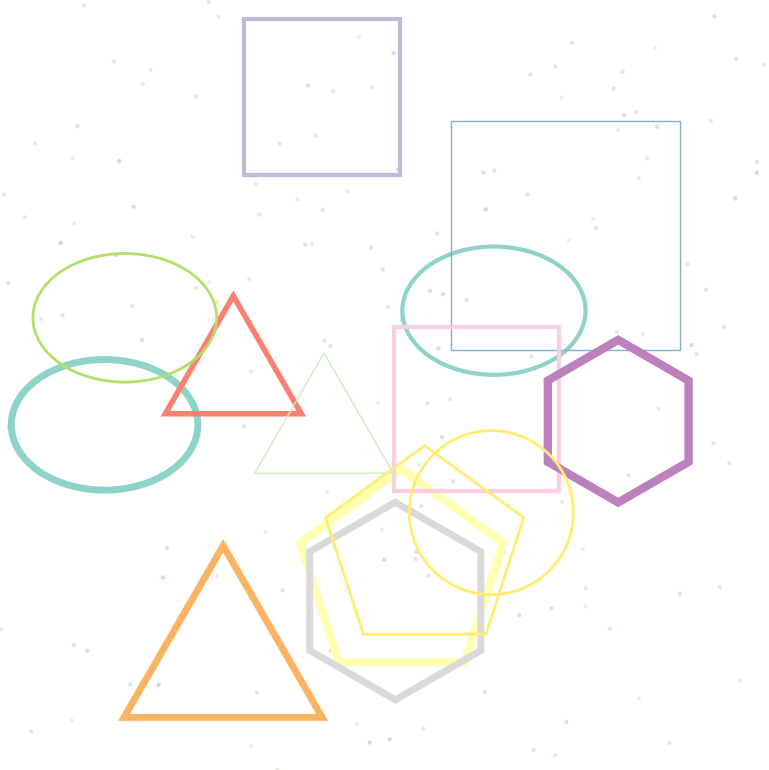[{"shape": "oval", "thickness": 1.5, "radius": 0.59, "center": [0.641, 0.597]}, {"shape": "oval", "thickness": 2.5, "radius": 0.61, "center": [0.136, 0.448]}, {"shape": "pentagon", "thickness": 3, "radius": 0.69, "center": [0.522, 0.252]}, {"shape": "square", "thickness": 1.5, "radius": 0.51, "center": [0.418, 0.875]}, {"shape": "triangle", "thickness": 2, "radius": 0.51, "center": [0.303, 0.514]}, {"shape": "square", "thickness": 0.5, "radius": 0.74, "center": [0.734, 0.694]}, {"shape": "triangle", "thickness": 2.5, "radius": 0.74, "center": [0.29, 0.143]}, {"shape": "oval", "thickness": 1, "radius": 0.6, "center": [0.162, 0.587]}, {"shape": "square", "thickness": 1.5, "radius": 0.53, "center": [0.619, 0.469]}, {"shape": "hexagon", "thickness": 2.5, "radius": 0.64, "center": [0.513, 0.219]}, {"shape": "hexagon", "thickness": 3, "radius": 0.53, "center": [0.803, 0.453]}, {"shape": "triangle", "thickness": 0.5, "radius": 0.52, "center": [0.421, 0.437]}, {"shape": "circle", "thickness": 1, "radius": 0.53, "center": [0.638, 0.334]}, {"shape": "pentagon", "thickness": 1, "radius": 0.68, "center": [0.552, 0.286]}]